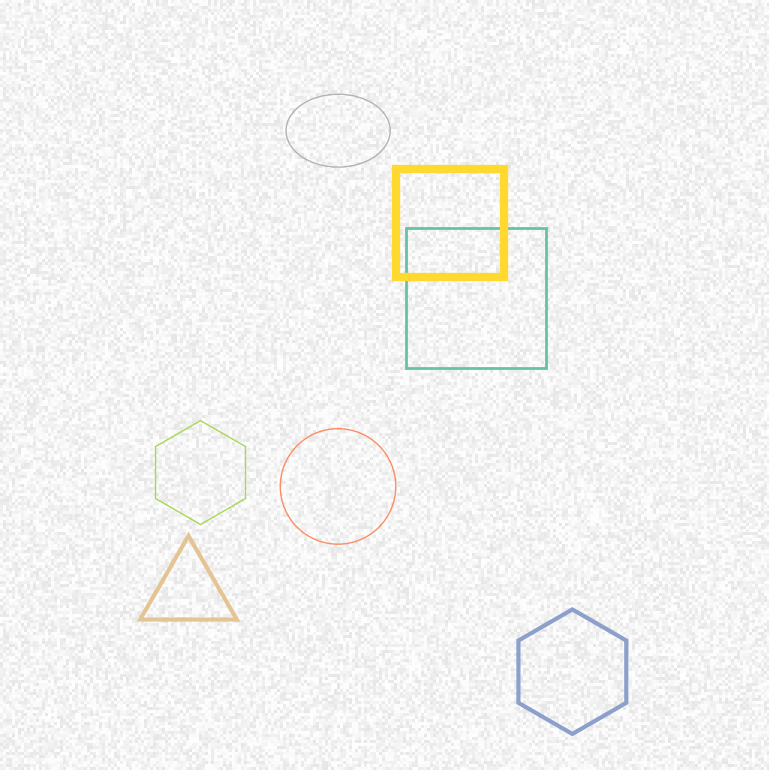[{"shape": "square", "thickness": 1, "radius": 0.46, "center": [0.618, 0.613]}, {"shape": "circle", "thickness": 0.5, "radius": 0.38, "center": [0.439, 0.368]}, {"shape": "hexagon", "thickness": 1.5, "radius": 0.4, "center": [0.743, 0.128]}, {"shape": "hexagon", "thickness": 0.5, "radius": 0.34, "center": [0.26, 0.386]}, {"shape": "square", "thickness": 3, "radius": 0.35, "center": [0.584, 0.71]}, {"shape": "triangle", "thickness": 1.5, "radius": 0.36, "center": [0.245, 0.232]}, {"shape": "oval", "thickness": 0.5, "radius": 0.34, "center": [0.439, 0.83]}]